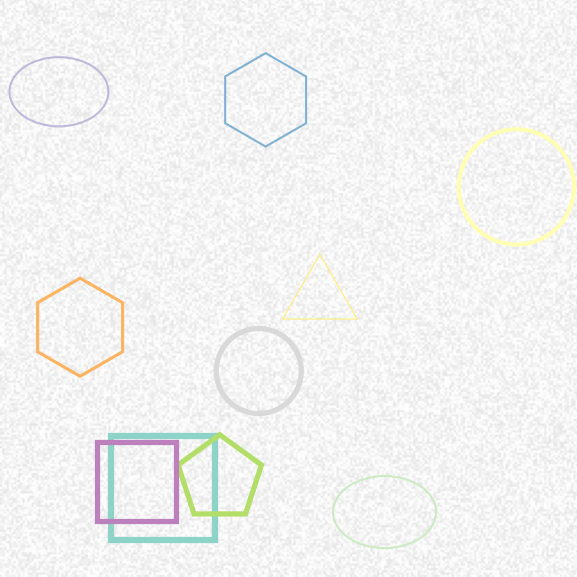[{"shape": "square", "thickness": 3, "radius": 0.45, "center": [0.283, 0.153]}, {"shape": "circle", "thickness": 2, "radius": 0.5, "center": [0.894, 0.676]}, {"shape": "oval", "thickness": 1, "radius": 0.43, "center": [0.102, 0.84]}, {"shape": "hexagon", "thickness": 1, "radius": 0.4, "center": [0.46, 0.826]}, {"shape": "hexagon", "thickness": 1.5, "radius": 0.42, "center": [0.139, 0.433]}, {"shape": "pentagon", "thickness": 2.5, "radius": 0.38, "center": [0.381, 0.171]}, {"shape": "circle", "thickness": 2.5, "radius": 0.37, "center": [0.448, 0.357]}, {"shape": "square", "thickness": 2.5, "radius": 0.34, "center": [0.236, 0.165]}, {"shape": "oval", "thickness": 1, "radius": 0.45, "center": [0.666, 0.112]}, {"shape": "triangle", "thickness": 0.5, "radius": 0.37, "center": [0.554, 0.484]}]